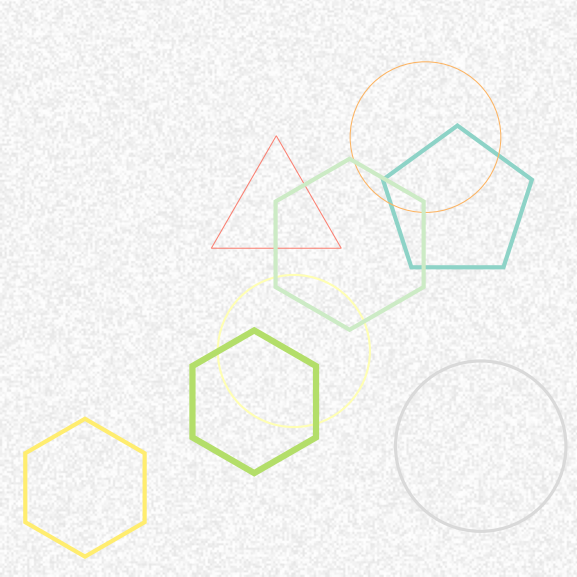[{"shape": "pentagon", "thickness": 2, "radius": 0.68, "center": [0.792, 0.646]}, {"shape": "circle", "thickness": 1, "radius": 0.66, "center": [0.509, 0.391]}, {"shape": "triangle", "thickness": 0.5, "radius": 0.65, "center": [0.478, 0.634]}, {"shape": "circle", "thickness": 0.5, "radius": 0.65, "center": [0.737, 0.762]}, {"shape": "hexagon", "thickness": 3, "radius": 0.62, "center": [0.44, 0.303]}, {"shape": "circle", "thickness": 1.5, "radius": 0.74, "center": [0.832, 0.227]}, {"shape": "hexagon", "thickness": 2, "radius": 0.74, "center": [0.605, 0.576]}, {"shape": "hexagon", "thickness": 2, "radius": 0.6, "center": [0.147, 0.155]}]